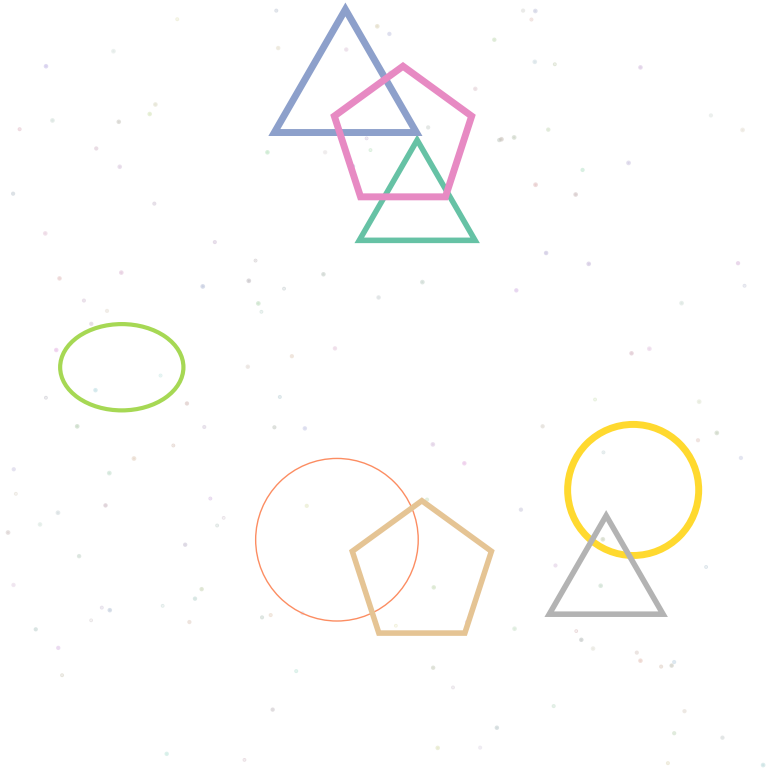[{"shape": "triangle", "thickness": 2, "radius": 0.43, "center": [0.542, 0.731]}, {"shape": "circle", "thickness": 0.5, "radius": 0.53, "center": [0.438, 0.299]}, {"shape": "triangle", "thickness": 2.5, "radius": 0.53, "center": [0.449, 0.881]}, {"shape": "pentagon", "thickness": 2.5, "radius": 0.47, "center": [0.523, 0.82]}, {"shape": "oval", "thickness": 1.5, "radius": 0.4, "center": [0.158, 0.523]}, {"shape": "circle", "thickness": 2.5, "radius": 0.43, "center": [0.822, 0.364]}, {"shape": "pentagon", "thickness": 2, "radius": 0.48, "center": [0.548, 0.255]}, {"shape": "triangle", "thickness": 2, "radius": 0.43, "center": [0.787, 0.245]}]